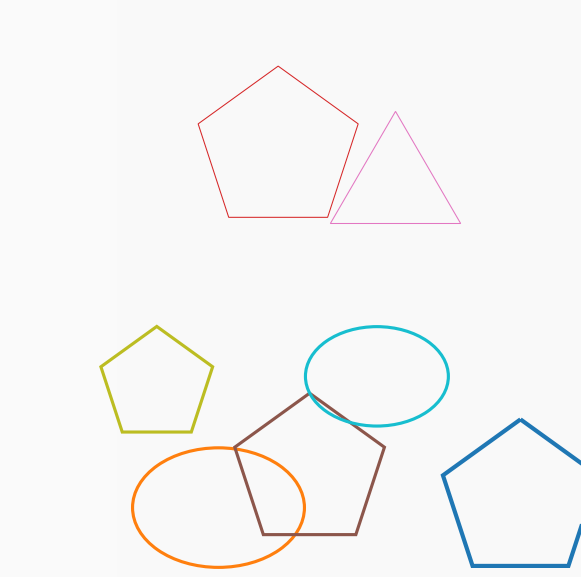[{"shape": "pentagon", "thickness": 2, "radius": 0.7, "center": [0.895, 0.133]}, {"shape": "oval", "thickness": 1.5, "radius": 0.74, "center": [0.376, 0.12]}, {"shape": "pentagon", "thickness": 0.5, "radius": 0.72, "center": [0.479, 0.74]}, {"shape": "pentagon", "thickness": 1.5, "radius": 0.68, "center": [0.533, 0.183]}, {"shape": "triangle", "thickness": 0.5, "radius": 0.65, "center": [0.68, 0.677]}, {"shape": "pentagon", "thickness": 1.5, "radius": 0.51, "center": [0.27, 0.333]}, {"shape": "oval", "thickness": 1.5, "radius": 0.61, "center": [0.648, 0.347]}]